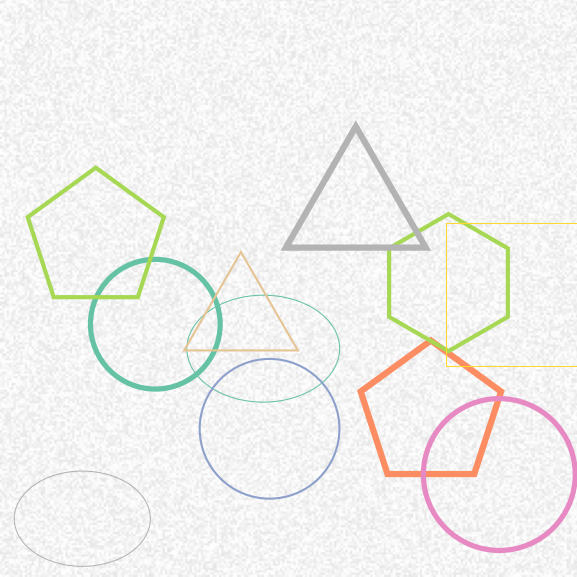[{"shape": "circle", "thickness": 2.5, "radius": 0.56, "center": [0.269, 0.438]}, {"shape": "oval", "thickness": 0.5, "radius": 0.66, "center": [0.456, 0.395]}, {"shape": "pentagon", "thickness": 3, "radius": 0.64, "center": [0.746, 0.282]}, {"shape": "circle", "thickness": 1, "radius": 0.6, "center": [0.467, 0.257]}, {"shape": "circle", "thickness": 2.5, "radius": 0.66, "center": [0.865, 0.177]}, {"shape": "pentagon", "thickness": 2, "radius": 0.62, "center": [0.166, 0.585]}, {"shape": "hexagon", "thickness": 2, "radius": 0.59, "center": [0.777, 0.51]}, {"shape": "square", "thickness": 0.5, "radius": 0.62, "center": [0.897, 0.489]}, {"shape": "triangle", "thickness": 1, "radius": 0.57, "center": [0.417, 0.449]}, {"shape": "oval", "thickness": 0.5, "radius": 0.59, "center": [0.143, 0.101]}, {"shape": "triangle", "thickness": 3, "radius": 0.7, "center": [0.616, 0.64]}]